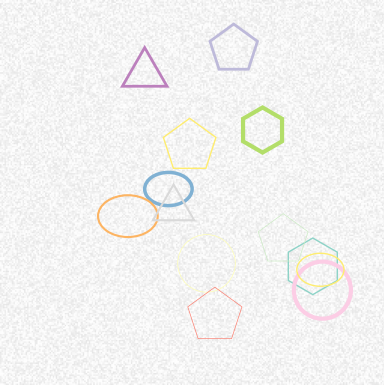[{"shape": "hexagon", "thickness": 1, "radius": 0.37, "center": [0.812, 0.308]}, {"shape": "circle", "thickness": 0.5, "radius": 0.37, "center": [0.536, 0.316]}, {"shape": "pentagon", "thickness": 2, "radius": 0.32, "center": [0.607, 0.873]}, {"shape": "pentagon", "thickness": 0.5, "radius": 0.37, "center": [0.558, 0.18]}, {"shape": "oval", "thickness": 2.5, "radius": 0.31, "center": [0.437, 0.509]}, {"shape": "oval", "thickness": 1.5, "radius": 0.39, "center": [0.332, 0.439]}, {"shape": "hexagon", "thickness": 3, "radius": 0.29, "center": [0.682, 0.662]}, {"shape": "circle", "thickness": 3, "radius": 0.37, "center": [0.837, 0.246]}, {"shape": "triangle", "thickness": 1.5, "radius": 0.31, "center": [0.451, 0.459]}, {"shape": "triangle", "thickness": 2, "radius": 0.33, "center": [0.376, 0.809]}, {"shape": "pentagon", "thickness": 0.5, "radius": 0.34, "center": [0.735, 0.377]}, {"shape": "oval", "thickness": 1, "radius": 0.31, "center": [0.832, 0.299]}, {"shape": "pentagon", "thickness": 1, "radius": 0.36, "center": [0.493, 0.621]}]